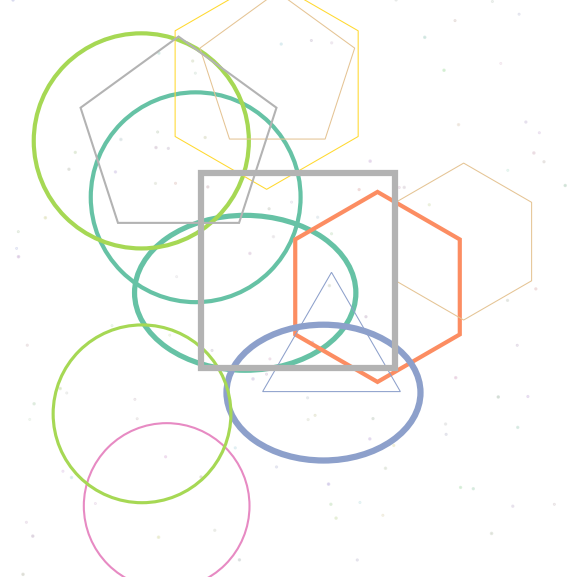[{"shape": "oval", "thickness": 2.5, "radius": 0.96, "center": [0.425, 0.492]}, {"shape": "circle", "thickness": 2, "radius": 0.91, "center": [0.339, 0.658]}, {"shape": "hexagon", "thickness": 2, "radius": 0.82, "center": [0.654, 0.502]}, {"shape": "triangle", "thickness": 0.5, "radius": 0.69, "center": [0.574, 0.39]}, {"shape": "oval", "thickness": 3, "radius": 0.84, "center": [0.56, 0.319]}, {"shape": "circle", "thickness": 1, "radius": 0.72, "center": [0.289, 0.123]}, {"shape": "circle", "thickness": 1.5, "radius": 0.77, "center": [0.246, 0.283]}, {"shape": "circle", "thickness": 2, "radius": 0.93, "center": [0.245, 0.755]}, {"shape": "hexagon", "thickness": 0.5, "radius": 0.92, "center": [0.462, 0.854]}, {"shape": "hexagon", "thickness": 0.5, "radius": 0.68, "center": [0.803, 0.581]}, {"shape": "pentagon", "thickness": 0.5, "radius": 0.7, "center": [0.48, 0.872]}, {"shape": "square", "thickness": 3, "radius": 0.84, "center": [0.516, 0.531]}, {"shape": "pentagon", "thickness": 1, "radius": 0.89, "center": [0.309, 0.757]}]